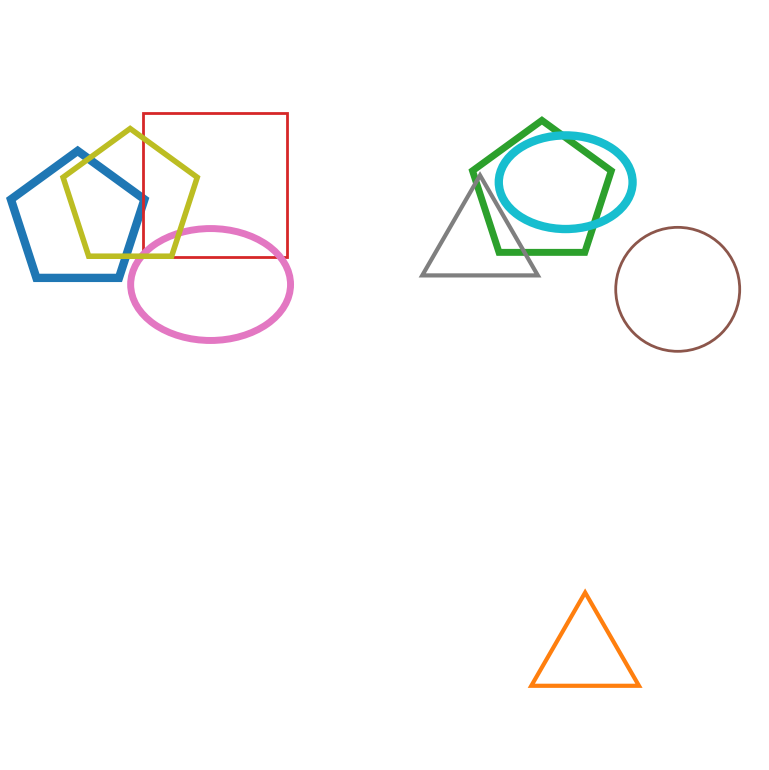[{"shape": "pentagon", "thickness": 3, "radius": 0.46, "center": [0.101, 0.713]}, {"shape": "triangle", "thickness": 1.5, "radius": 0.4, "center": [0.76, 0.15]}, {"shape": "pentagon", "thickness": 2.5, "radius": 0.47, "center": [0.704, 0.749]}, {"shape": "square", "thickness": 1, "radius": 0.47, "center": [0.279, 0.76]}, {"shape": "circle", "thickness": 1, "radius": 0.4, "center": [0.88, 0.624]}, {"shape": "oval", "thickness": 2.5, "radius": 0.52, "center": [0.274, 0.63]}, {"shape": "triangle", "thickness": 1.5, "radius": 0.43, "center": [0.623, 0.686]}, {"shape": "pentagon", "thickness": 2, "radius": 0.46, "center": [0.169, 0.741]}, {"shape": "oval", "thickness": 3, "radius": 0.43, "center": [0.735, 0.763]}]